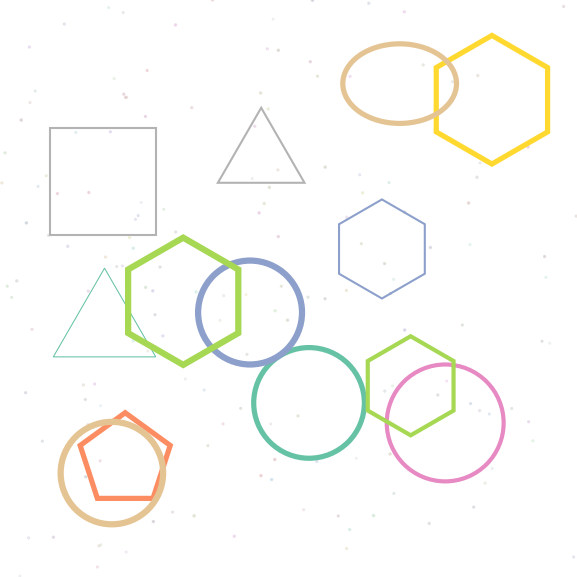[{"shape": "triangle", "thickness": 0.5, "radius": 0.51, "center": [0.181, 0.432]}, {"shape": "circle", "thickness": 2.5, "radius": 0.48, "center": [0.535, 0.301]}, {"shape": "pentagon", "thickness": 2.5, "radius": 0.41, "center": [0.217, 0.202]}, {"shape": "hexagon", "thickness": 1, "radius": 0.43, "center": [0.661, 0.568]}, {"shape": "circle", "thickness": 3, "radius": 0.45, "center": [0.433, 0.458]}, {"shape": "circle", "thickness": 2, "radius": 0.51, "center": [0.771, 0.267]}, {"shape": "hexagon", "thickness": 2, "radius": 0.43, "center": [0.711, 0.331]}, {"shape": "hexagon", "thickness": 3, "radius": 0.55, "center": [0.317, 0.477]}, {"shape": "hexagon", "thickness": 2.5, "radius": 0.56, "center": [0.852, 0.826]}, {"shape": "circle", "thickness": 3, "radius": 0.44, "center": [0.194, 0.18]}, {"shape": "oval", "thickness": 2.5, "radius": 0.49, "center": [0.692, 0.854]}, {"shape": "square", "thickness": 1, "radius": 0.46, "center": [0.178, 0.685]}, {"shape": "triangle", "thickness": 1, "radius": 0.43, "center": [0.452, 0.726]}]